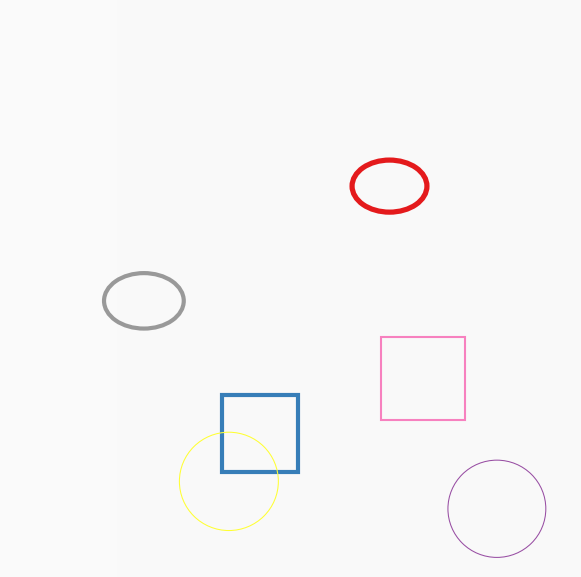[{"shape": "oval", "thickness": 2.5, "radius": 0.32, "center": [0.67, 0.677]}, {"shape": "square", "thickness": 2, "radius": 0.33, "center": [0.447, 0.249]}, {"shape": "circle", "thickness": 0.5, "radius": 0.42, "center": [0.855, 0.118]}, {"shape": "circle", "thickness": 0.5, "radius": 0.43, "center": [0.394, 0.166]}, {"shape": "square", "thickness": 1, "radius": 0.36, "center": [0.727, 0.343]}, {"shape": "oval", "thickness": 2, "radius": 0.34, "center": [0.248, 0.478]}]